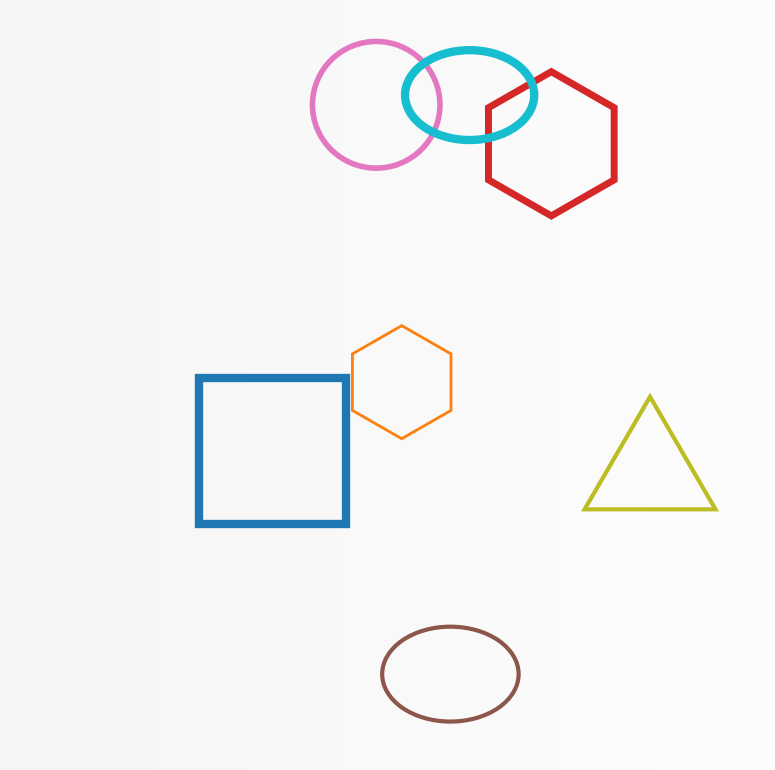[{"shape": "square", "thickness": 3, "radius": 0.48, "center": [0.352, 0.414]}, {"shape": "hexagon", "thickness": 1, "radius": 0.37, "center": [0.518, 0.504]}, {"shape": "hexagon", "thickness": 2.5, "radius": 0.47, "center": [0.711, 0.813]}, {"shape": "oval", "thickness": 1.5, "radius": 0.44, "center": [0.581, 0.125]}, {"shape": "circle", "thickness": 2, "radius": 0.41, "center": [0.485, 0.864]}, {"shape": "triangle", "thickness": 1.5, "radius": 0.49, "center": [0.839, 0.387]}, {"shape": "oval", "thickness": 3, "radius": 0.42, "center": [0.606, 0.877]}]